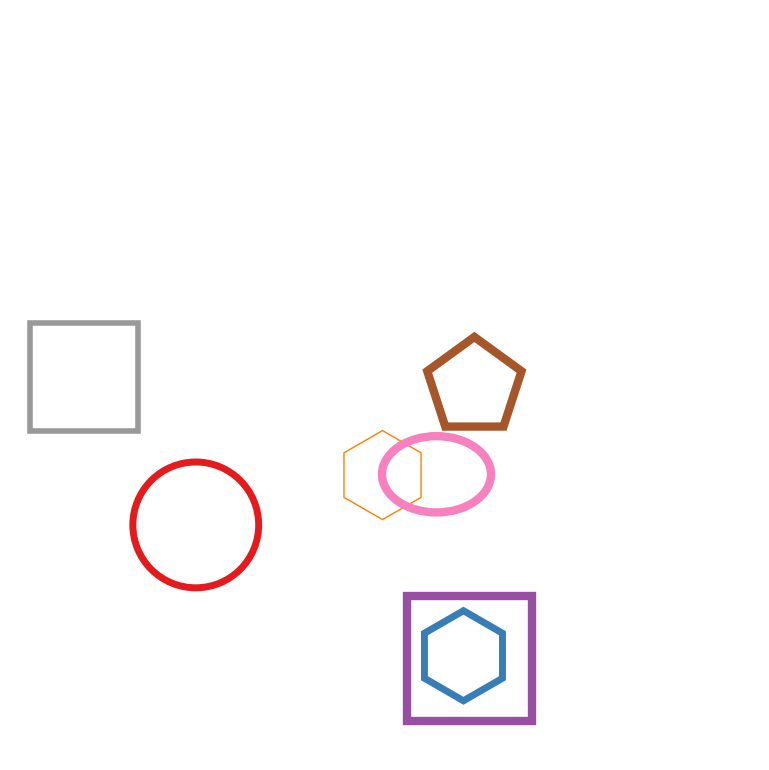[{"shape": "circle", "thickness": 2.5, "radius": 0.41, "center": [0.254, 0.318]}, {"shape": "hexagon", "thickness": 2.5, "radius": 0.29, "center": [0.602, 0.148]}, {"shape": "square", "thickness": 3, "radius": 0.41, "center": [0.61, 0.145]}, {"shape": "hexagon", "thickness": 0.5, "radius": 0.29, "center": [0.497, 0.383]}, {"shape": "pentagon", "thickness": 3, "radius": 0.32, "center": [0.616, 0.498]}, {"shape": "oval", "thickness": 3, "radius": 0.35, "center": [0.567, 0.384]}, {"shape": "square", "thickness": 2, "radius": 0.35, "center": [0.109, 0.51]}]